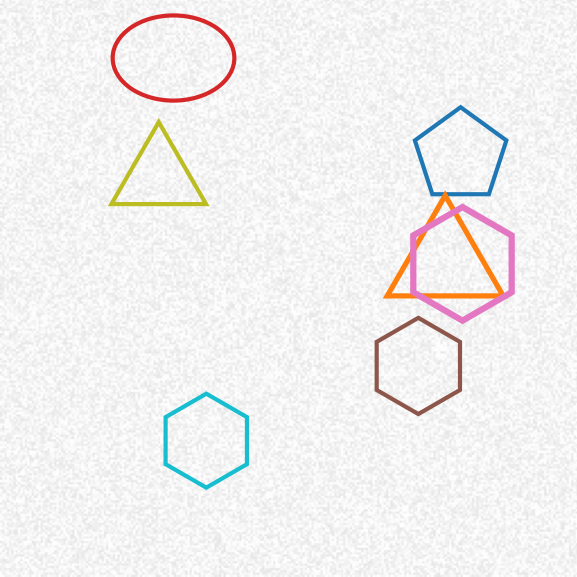[{"shape": "pentagon", "thickness": 2, "radius": 0.42, "center": [0.798, 0.73]}, {"shape": "triangle", "thickness": 2.5, "radius": 0.58, "center": [0.771, 0.545]}, {"shape": "oval", "thickness": 2, "radius": 0.53, "center": [0.3, 0.899]}, {"shape": "hexagon", "thickness": 2, "radius": 0.42, "center": [0.724, 0.365]}, {"shape": "hexagon", "thickness": 3, "radius": 0.49, "center": [0.801, 0.542]}, {"shape": "triangle", "thickness": 2, "radius": 0.47, "center": [0.275, 0.693]}, {"shape": "hexagon", "thickness": 2, "radius": 0.41, "center": [0.357, 0.236]}]